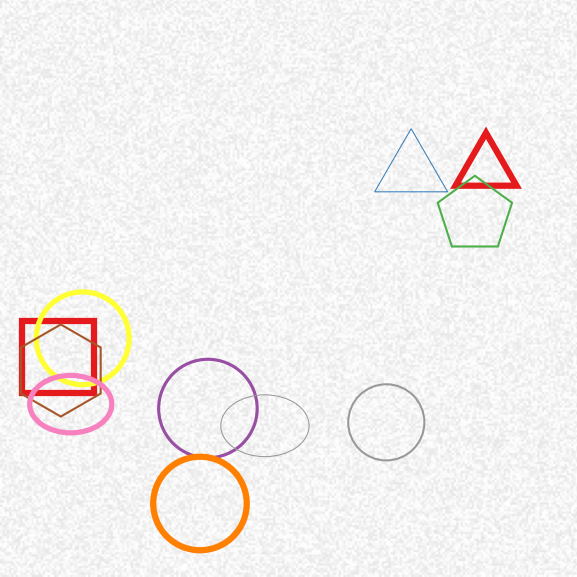[{"shape": "square", "thickness": 3, "radius": 0.31, "center": [0.101, 0.38]}, {"shape": "triangle", "thickness": 3, "radius": 0.31, "center": [0.842, 0.708]}, {"shape": "triangle", "thickness": 0.5, "radius": 0.36, "center": [0.712, 0.703]}, {"shape": "pentagon", "thickness": 1, "radius": 0.34, "center": [0.822, 0.627]}, {"shape": "circle", "thickness": 1.5, "radius": 0.43, "center": [0.36, 0.292]}, {"shape": "circle", "thickness": 3, "radius": 0.4, "center": [0.346, 0.127]}, {"shape": "circle", "thickness": 2.5, "radius": 0.4, "center": [0.143, 0.413]}, {"shape": "hexagon", "thickness": 1, "radius": 0.4, "center": [0.105, 0.358]}, {"shape": "oval", "thickness": 2.5, "radius": 0.36, "center": [0.122, 0.299]}, {"shape": "oval", "thickness": 0.5, "radius": 0.38, "center": [0.459, 0.262]}, {"shape": "circle", "thickness": 1, "radius": 0.33, "center": [0.669, 0.268]}]